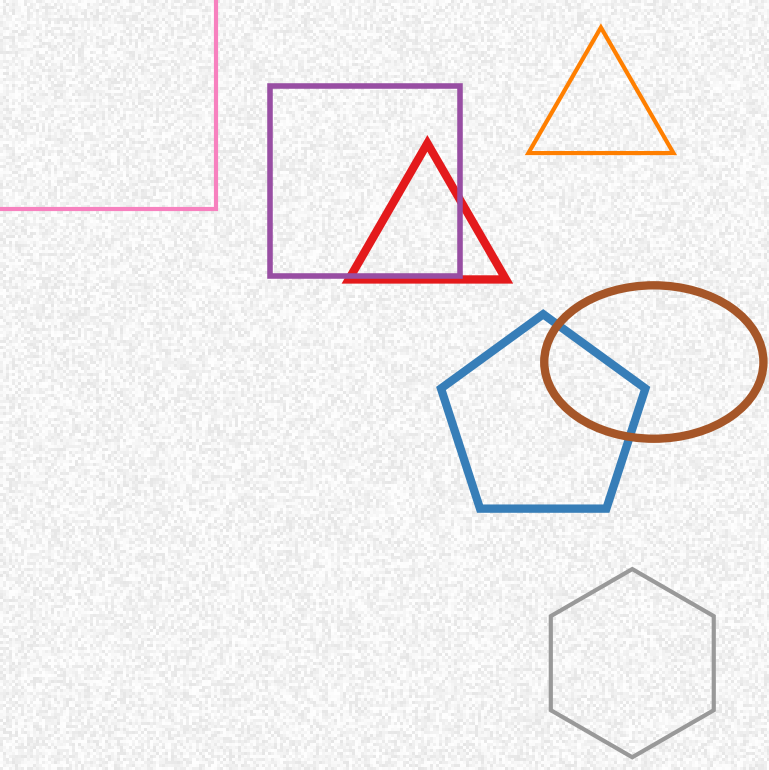[{"shape": "triangle", "thickness": 3, "radius": 0.59, "center": [0.555, 0.696]}, {"shape": "pentagon", "thickness": 3, "radius": 0.7, "center": [0.705, 0.452]}, {"shape": "square", "thickness": 2, "radius": 0.62, "center": [0.474, 0.765]}, {"shape": "triangle", "thickness": 1.5, "radius": 0.54, "center": [0.78, 0.856]}, {"shape": "oval", "thickness": 3, "radius": 0.71, "center": [0.849, 0.53]}, {"shape": "square", "thickness": 1.5, "radius": 0.72, "center": [0.136, 0.872]}, {"shape": "hexagon", "thickness": 1.5, "radius": 0.61, "center": [0.821, 0.139]}]